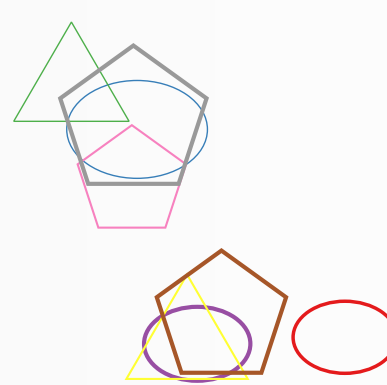[{"shape": "oval", "thickness": 2.5, "radius": 0.67, "center": [0.89, 0.124]}, {"shape": "oval", "thickness": 1, "radius": 0.91, "center": [0.354, 0.664]}, {"shape": "triangle", "thickness": 1, "radius": 0.86, "center": [0.184, 0.771]}, {"shape": "oval", "thickness": 3, "radius": 0.69, "center": [0.509, 0.107]}, {"shape": "triangle", "thickness": 1.5, "radius": 0.9, "center": [0.483, 0.106]}, {"shape": "pentagon", "thickness": 3, "radius": 0.88, "center": [0.571, 0.174]}, {"shape": "pentagon", "thickness": 1.5, "radius": 0.74, "center": [0.34, 0.528]}, {"shape": "pentagon", "thickness": 3, "radius": 0.99, "center": [0.344, 0.683]}]